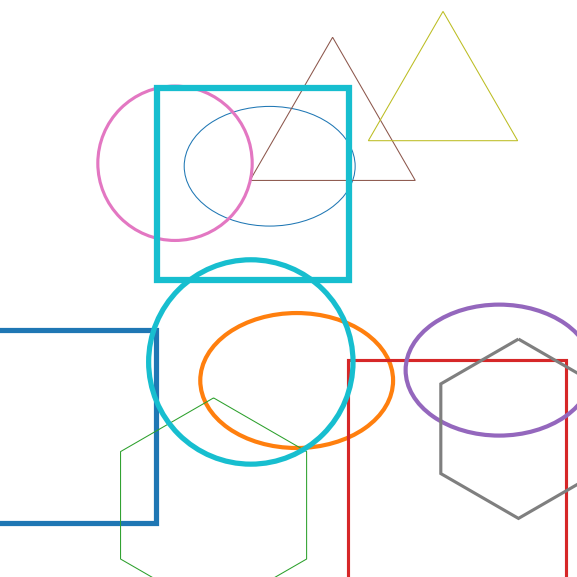[{"shape": "square", "thickness": 2.5, "radius": 0.84, "center": [0.102, 0.26]}, {"shape": "oval", "thickness": 0.5, "radius": 0.74, "center": [0.467, 0.711]}, {"shape": "oval", "thickness": 2, "radius": 0.83, "center": [0.514, 0.34]}, {"shape": "hexagon", "thickness": 0.5, "radius": 0.93, "center": [0.37, 0.124]}, {"shape": "square", "thickness": 1.5, "radius": 0.94, "center": [0.791, 0.187]}, {"shape": "oval", "thickness": 2, "radius": 0.81, "center": [0.864, 0.358]}, {"shape": "triangle", "thickness": 0.5, "radius": 0.83, "center": [0.576, 0.769]}, {"shape": "circle", "thickness": 1.5, "radius": 0.67, "center": [0.303, 0.716]}, {"shape": "hexagon", "thickness": 1.5, "radius": 0.78, "center": [0.898, 0.257]}, {"shape": "triangle", "thickness": 0.5, "radius": 0.75, "center": [0.767, 0.83]}, {"shape": "circle", "thickness": 2.5, "radius": 0.88, "center": [0.434, 0.372]}, {"shape": "square", "thickness": 3, "radius": 0.83, "center": [0.439, 0.681]}]